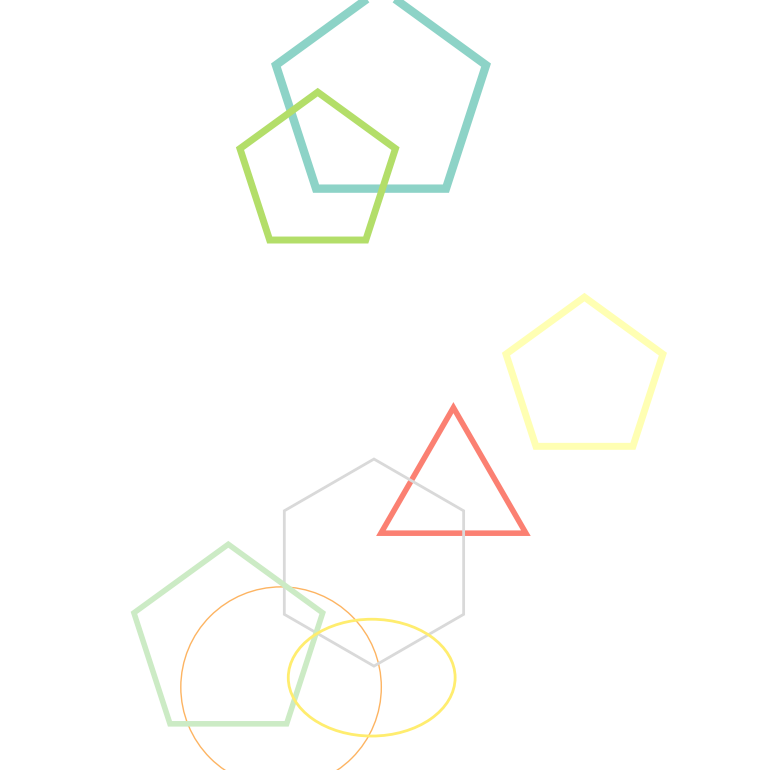[{"shape": "pentagon", "thickness": 3, "radius": 0.72, "center": [0.495, 0.871]}, {"shape": "pentagon", "thickness": 2.5, "radius": 0.54, "center": [0.759, 0.507]}, {"shape": "triangle", "thickness": 2, "radius": 0.54, "center": [0.589, 0.362]}, {"shape": "circle", "thickness": 0.5, "radius": 0.65, "center": [0.365, 0.108]}, {"shape": "pentagon", "thickness": 2.5, "radius": 0.53, "center": [0.413, 0.774]}, {"shape": "hexagon", "thickness": 1, "radius": 0.67, "center": [0.486, 0.269]}, {"shape": "pentagon", "thickness": 2, "radius": 0.64, "center": [0.297, 0.164]}, {"shape": "oval", "thickness": 1, "radius": 0.54, "center": [0.483, 0.12]}]